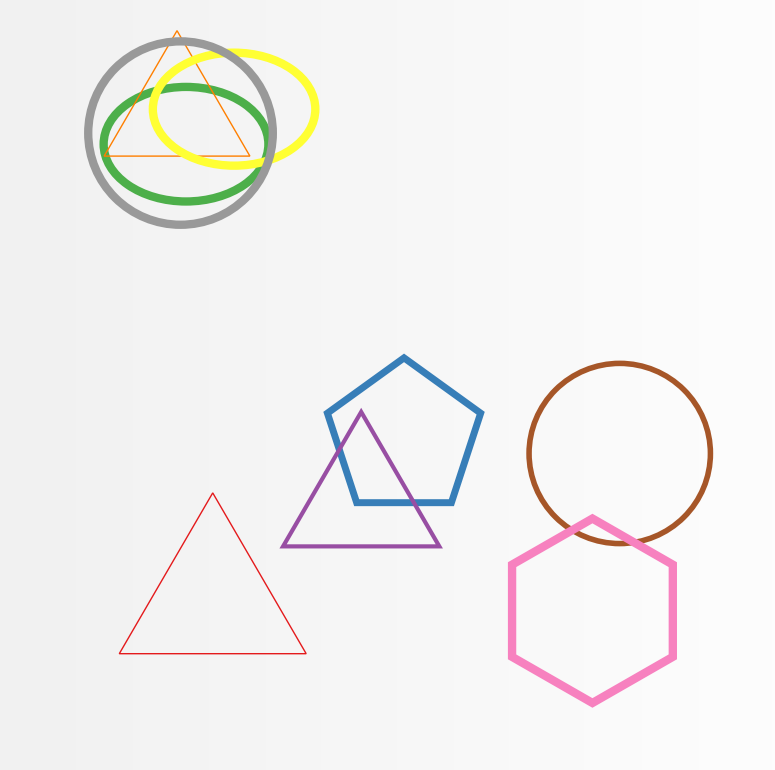[{"shape": "triangle", "thickness": 0.5, "radius": 0.7, "center": [0.274, 0.221]}, {"shape": "pentagon", "thickness": 2.5, "radius": 0.52, "center": [0.521, 0.431]}, {"shape": "oval", "thickness": 3, "radius": 0.53, "center": [0.24, 0.813]}, {"shape": "triangle", "thickness": 1.5, "radius": 0.58, "center": [0.466, 0.349]}, {"shape": "triangle", "thickness": 0.5, "radius": 0.54, "center": [0.228, 0.852]}, {"shape": "oval", "thickness": 3, "radius": 0.52, "center": [0.302, 0.858]}, {"shape": "circle", "thickness": 2, "radius": 0.59, "center": [0.8, 0.411]}, {"shape": "hexagon", "thickness": 3, "radius": 0.6, "center": [0.764, 0.207]}, {"shape": "circle", "thickness": 3, "radius": 0.6, "center": [0.233, 0.827]}]